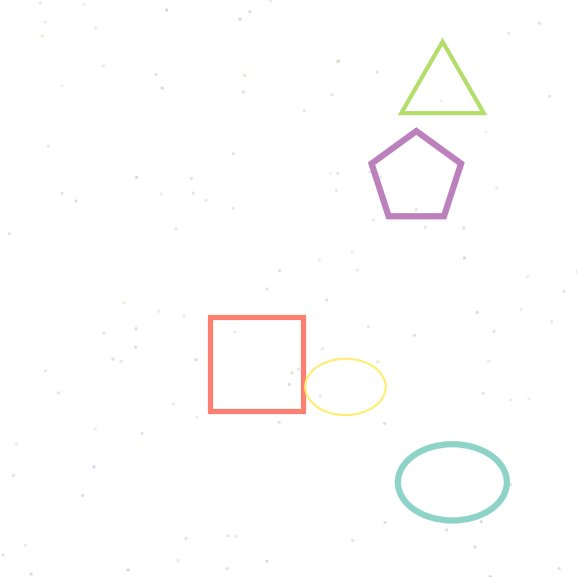[{"shape": "oval", "thickness": 3, "radius": 0.47, "center": [0.783, 0.164]}, {"shape": "square", "thickness": 2.5, "radius": 0.41, "center": [0.444, 0.369]}, {"shape": "triangle", "thickness": 2, "radius": 0.41, "center": [0.766, 0.844]}, {"shape": "pentagon", "thickness": 3, "radius": 0.41, "center": [0.721, 0.691]}, {"shape": "oval", "thickness": 1, "radius": 0.35, "center": [0.598, 0.329]}]